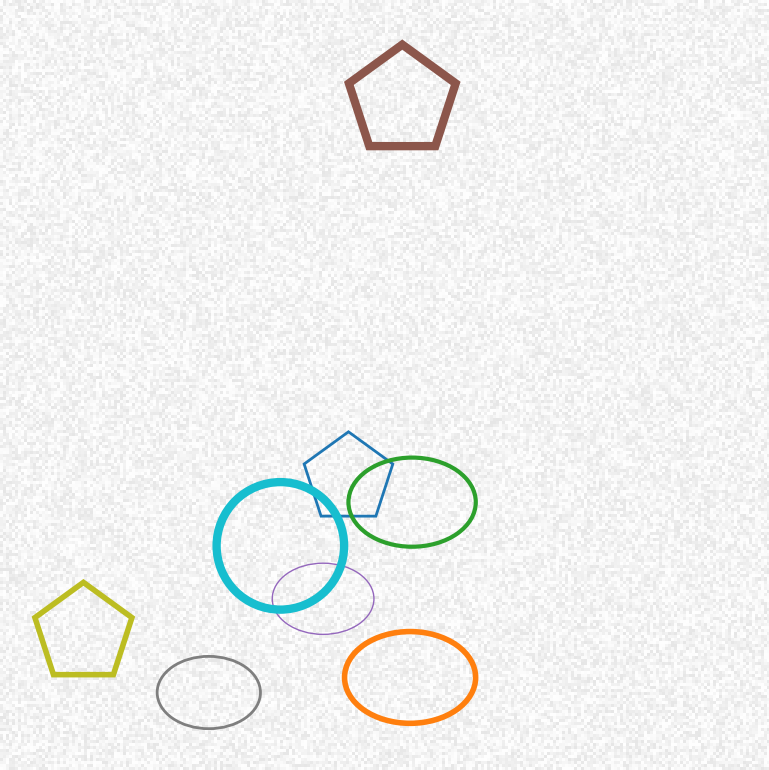[{"shape": "pentagon", "thickness": 1, "radius": 0.3, "center": [0.453, 0.379]}, {"shape": "oval", "thickness": 2, "radius": 0.43, "center": [0.533, 0.12]}, {"shape": "oval", "thickness": 1.5, "radius": 0.41, "center": [0.535, 0.348]}, {"shape": "oval", "thickness": 0.5, "radius": 0.33, "center": [0.42, 0.222]}, {"shape": "pentagon", "thickness": 3, "radius": 0.36, "center": [0.522, 0.869]}, {"shape": "oval", "thickness": 1, "radius": 0.34, "center": [0.271, 0.101]}, {"shape": "pentagon", "thickness": 2, "radius": 0.33, "center": [0.108, 0.177]}, {"shape": "circle", "thickness": 3, "radius": 0.41, "center": [0.364, 0.291]}]